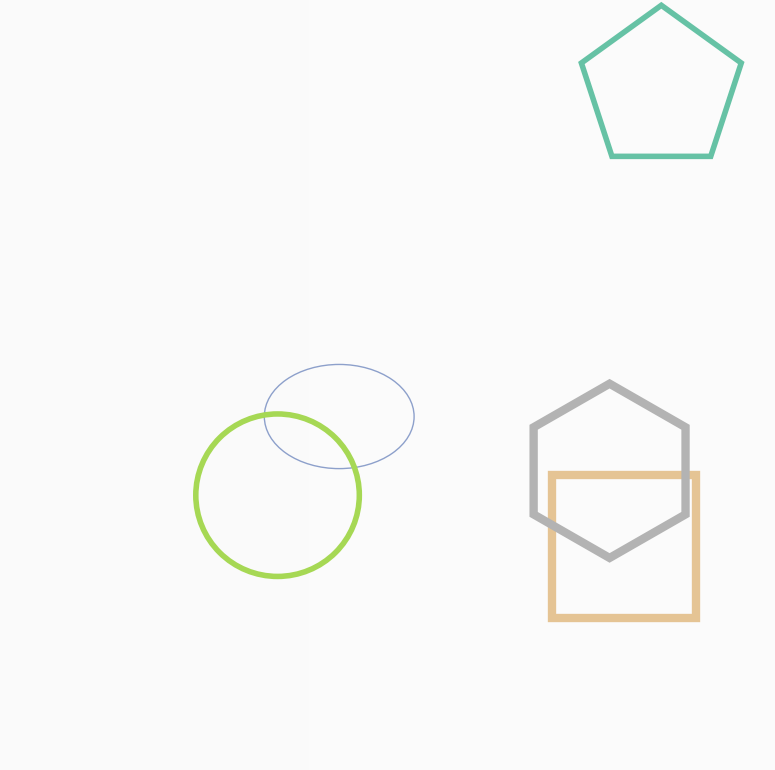[{"shape": "pentagon", "thickness": 2, "radius": 0.54, "center": [0.853, 0.885]}, {"shape": "oval", "thickness": 0.5, "radius": 0.48, "center": [0.438, 0.459]}, {"shape": "circle", "thickness": 2, "radius": 0.53, "center": [0.358, 0.357]}, {"shape": "square", "thickness": 3, "radius": 0.46, "center": [0.805, 0.291]}, {"shape": "hexagon", "thickness": 3, "radius": 0.57, "center": [0.787, 0.389]}]